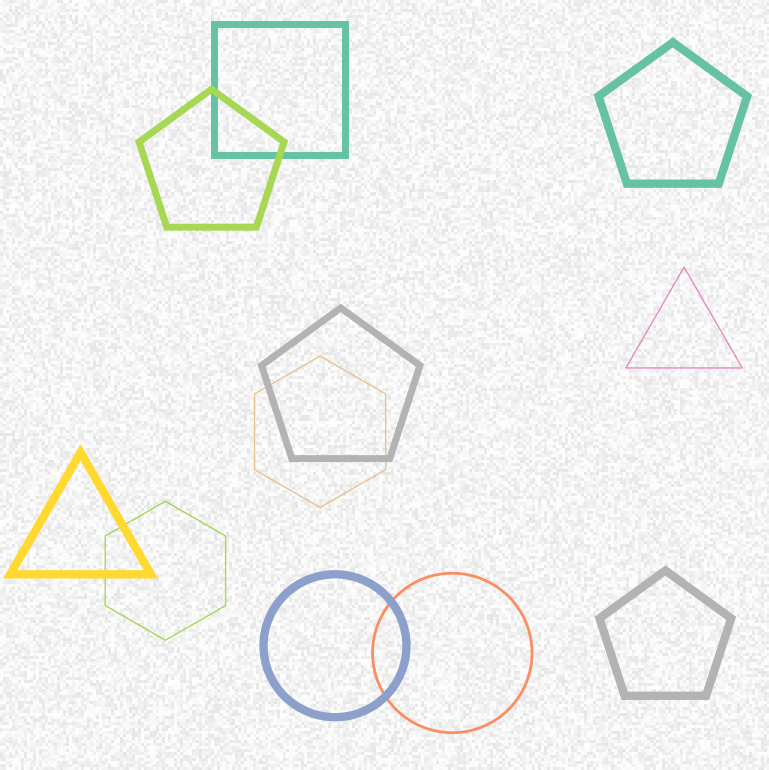[{"shape": "pentagon", "thickness": 3, "radius": 0.51, "center": [0.874, 0.844]}, {"shape": "square", "thickness": 2.5, "radius": 0.43, "center": [0.363, 0.884]}, {"shape": "circle", "thickness": 1, "radius": 0.52, "center": [0.587, 0.152]}, {"shape": "circle", "thickness": 3, "radius": 0.46, "center": [0.435, 0.161]}, {"shape": "triangle", "thickness": 0.5, "radius": 0.44, "center": [0.888, 0.566]}, {"shape": "pentagon", "thickness": 2.5, "radius": 0.5, "center": [0.275, 0.785]}, {"shape": "hexagon", "thickness": 0.5, "radius": 0.45, "center": [0.215, 0.259]}, {"shape": "triangle", "thickness": 3, "radius": 0.53, "center": [0.105, 0.307]}, {"shape": "hexagon", "thickness": 0.5, "radius": 0.49, "center": [0.416, 0.439]}, {"shape": "pentagon", "thickness": 2.5, "radius": 0.54, "center": [0.443, 0.492]}, {"shape": "pentagon", "thickness": 3, "radius": 0.45, "center": [0.864, 0.169]}]